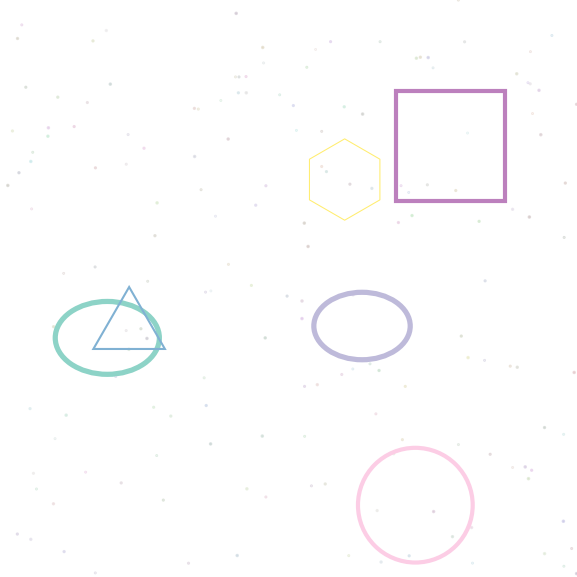[{"shape": "oval", "thickness": 2.5, "radius": 0.45, "center": [0.186, 0.414]}, {"shape": "oval", "thickness": 2.5, "radius": 0.42, "center": [0.627, 0.435]}, {"shape": "triangle", "thickness": 1, "radius": 0.36, "center": [0.224, 0.431]}, {"shape": "circle", "thickness": 2, "radius": 0.5, "center": [0.719, 0.124]}, {"shape": "square", "thickness": 2, "radius": 0.47, "center": [0.78, 0.746]}, {"shape": "hexagon", "thickness": 0.5, "radius": 0.35, "center": [0.597, 0.688]}]